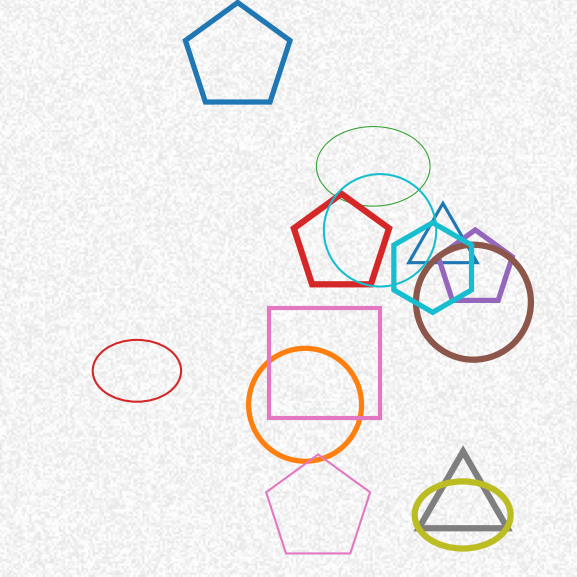[{"shape": "triangle", "thickness": 1.5, "radius": 0.34, "center": [0.767, 0.579]}, {"shape": "pentagon", "thickness": 2.5, "radius": 0.48, "center": [0.412, 0.9]}, {"shape": "circle", "thickness": 2.5, "radius": 0.49, "center": [0.528, 0.298]}, {"shape": "oval", "thickness": 0.5, "radius": 0.49, "center": [0.646, 0.711]}, {"shape": "pentagon", "thickness": 3, "radius": 0.43, "center": [0.591, 0.577]}, {"shape": "oval", "thickness": 1, "radius": 0.38, "center": [0.237, 0.357]}, {"shape": "pentagon", "thickness": 2.5, "radius": 0.34, "center": [0.823, 0.534]}, {"shape": "circle", "thickness": 3, "radius": 0.5, "center": [0.82, 0.476]}, {"shape": "square", "thickness": 2, "radius": 0.48, "center": [0.562, 0.371]}, {"shape": "pentagon", "thickness": 1, "radius": 0.47, "center": [0.551, 0.117]}, {"shape": "triangle", "thickness": 3, "radius": 0.44, "center": [0.802, 0.129]}, {"shape": "oval", "thickness": 3, "radius": 0.42, "center": [0.801, 0.107]}, {"shape": "hexagon", "thickness": 2.5, "radius": 0.39, "center": [0.749, 0.536]}, {"shape": "circle", "thickness": 1, "radius": 0.49, "center": [0.658, 0.6]}]